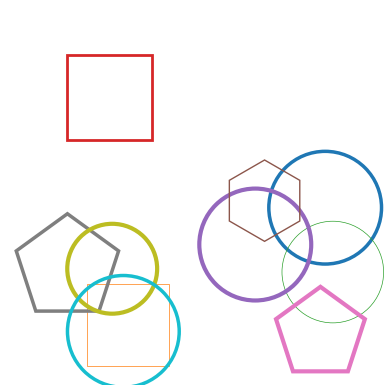[{"shape": "circle", "thickness": 2.5, "radius": 0.73, "center": [0.845, 0.461]}, {"shape": "square", "thickness": 0.5, "radius": 0.53, "center": [0.333, 0.157]}, {"shape": "circle", "thickness": 0.5, "radius": 0.66, "center": [0.864, 0.293]}, {"shape": "square", "thickness": 2, "radius": 0.55, "center": [0.283, 0.746]}, {"shape": "circle", "thickness": 3, "radius": 0.73, "center": [0.663, 0.365]}, {"shape": "hexagon", "thickness": 1, "radius": 0.53, "center": [0.687, 0.479]}, {"shape": "pentagon", "thickness": 3, "radius": 0.61, "center": [0.832, 0.134]}, {"shape": "pentagon", "thickness": 2.5, "radius": 0.7, "center": [0.175, 0.305]}, {"shape": "circle", "thickness": 3, "radius": 0.58, "center": [0.291, 0.302]}, {"shape": "circle", "thickness": 2.5, "radius": 0.73, "center": [0.32, 0.139]}]